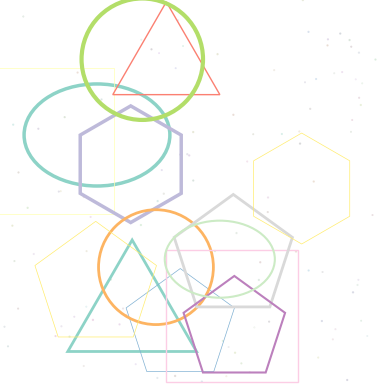[{"shape": "oval", "thickness": 2.5, "radius": 0.95, "center": [0.252, 0.649]}, {"shape": "triangle", "thickness": 2, "radius": 0.97, "center": [0.343, 0.184]}, {"shape": "square", "thickness": 0.5, "radius": 0.95, "center": [0.105, 0.635]}, {"shape": "hexagon", "thickness": 2.5, "radius": 0.76, "center": [0.34, 0.573]}, {"shape": "triangle", "thickness": 1, "radius": 0.8, "center": [0.432, 0.834]}, {"shape": "pentagon", "thickness": 0.5, "radius": 0.74, "center": [0.468, 0.155]}, {"shape": "circle", "thickness": 2, "radius": 0.75, "center": [0.405, 0.306]}, {"shape": "circle", "thickness": 3, "radius": 0.79, "center": [0.37, 0.846]}, {"shape": "square", "thickness": 1, "radius": 0.86, "center": [0.603, 0.18]}, {"shape": "pentagon", "thickness": 2, "radius": 0.81, "center": [0.606, 0.333]}, {"shape": "pentagon", "thickness": 1.5, "radius": 0.69, "center": [0.609, 0.145]}, {"shape": "oval", "thickness": 1.5, "radius": 0.71, "center": [0.571, 0.327]}, {"shape": "pentagon", "thickness": 0.5, "radius": 0.83, "center": [0.249, 0.259]}, {"shape": "hexagon", "thickness": 0.5, "radius": 0.72, "center": [0.784, 0.51]}]